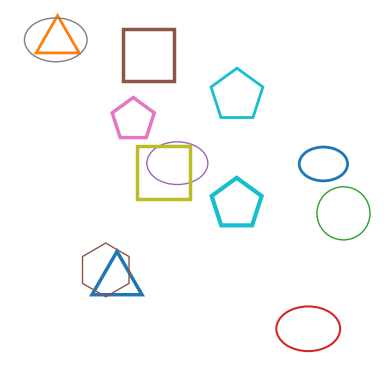[{"shape": "triangle", "thickness": 2.5, "radius": 0.37, "center": [0.304, 0.272]}, {"shape": "oval", "thickness": 2, "radius": 0.31, "center": [0.84, 0.574]}, {"shape": "triangle", "thickness": 2, "radius": 0.32, "center": [0.15, 0.895]}, {"shape": "circle", "thickness": 1, "radius": 0.34, "center": [0.892, 0.446]}, {"shape": "oval", "thickness": 1.5, "radius": 0.41, "center": [0.801, 0.146]}, {"shape": "oval", "thickness": 1, "radius": 0.4, "center": [0.461, 0.576]}, {"shape": "hexagon", "thickness": 1, "radius": 0.35, "center": [0.275, 0.299]}, {"shape": "square", "thickness": 2.5, "radius": 0.33, "center": [0.385, 0.857]}, {"shape": "pentagon", "thickness": 2.5, "radius": 0.29, "center": [0.346, 0.689]}, {"shape": "oval", "thickness": 1, "radius": 0.41, "center": [0.145, 0.897]}, {"shape": "square", "thickness": 2.5, "radius": 0.34, "center": [0.424, 0.551]}, {"shape": "pentagon", "thickness": 3, "radius": 0.34, "center": [0.615, 0.47]}, {"shape": "pentagon", "thickness": 2, "radius": 0.35, "center": [0.616, 0.752]}]